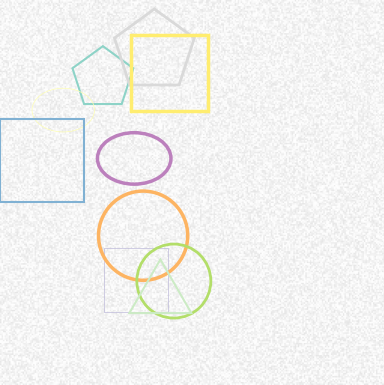[{"shape": "pentagon", "thickness": 1.5, "radius": 0.42, "center": [0.267, 0.797]}, {"shape": "oval", "thickness": 0.5, "radius": 0.41, "center": [0.164, 0.714]}, {"shape": "square", "thickness": 0.5, "radius": 0.41, "center": [0.354, 0.272]}, {"shape": "square", "thickness": 1.5, "radius": 0.54, "center": [0.109, 0.584]}, {"shape": "circle", "thickness": 2.5, "radius": 0.58, "center": [0.372, 0.388]}, {"shape": "circle", "thickness": 2, "radius": 0.48, "center": [0.451, 0.27]}, {"shape": "pentagon", "thickness": 2, "radius": 0.55, "center": [0.401, 0.868]}, {"shape": "oval", "thickness": 2.5, "radius": 0.48, "center": [0.349, 0.588]}, {"shape": "triangle", "thickness": 1.5, "radius": 0.46, "center": [0.417, 0.233]}, {"shape": "square", "thickness": 2.5, "radius": 0.5, "center": [0.441, 0.81]}]